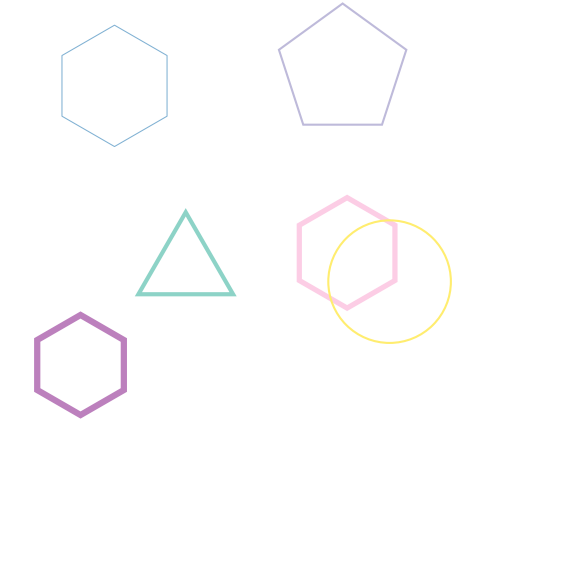[{"shape": "triangle", "thickness": 2, "radius": 0.47, "center": [0.322, 0.537]}, {"shape": "pentagon", "thickness": 1, "radius": 0.58, "center": [0.593, 0.877]}, {"shape": "hexagon", "thickness": 0.5, "radius": 0.53, "center": [0.198, 0.85]}, {"shape": "hexagon", "thickness": 2.5, "radius": 0.48, "center": [0.601, 0.561]}, {"shape": "hexagon", "thickness": 3, "radius": 0.43, "center": [0.139, 0.367]}, {"shape": "circle", "thickness": 1, "radius": 0.53, "center": [0.675, 0.511]}]